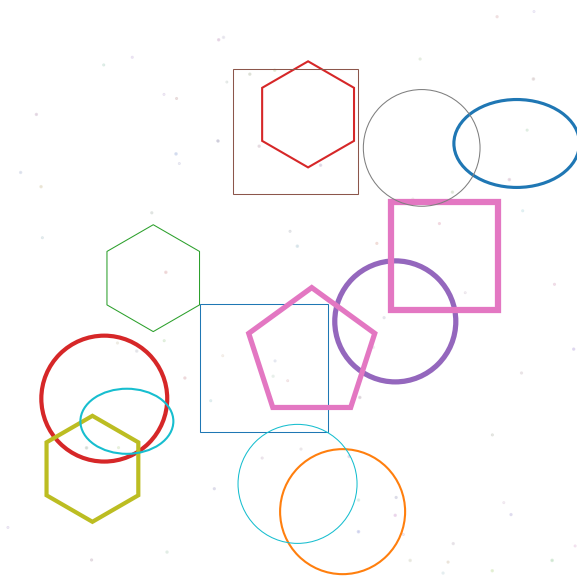[{"shape": "square", "thickness": 0.5, "radius": 0.56, "center": [0.457, 0.362]}, {"shape": "oval", "thickness": 1.5, "radius": 0.54, "center": [0.895, 0.751]}, {"shape": "circle", "thickness": 1, "radius": 0.54, "center": [0.593, 0.113]}, {"shape": "hexagon", "thickness": 0.5, "radius": 0.46, "center": [0.265, 0.517]}, {"shape": "hexagon", "thickness": 1, "radius": 0.46, "center": [0.533, 0.801]}, {"shape": "circle", "thickness": 2, "radius": 0.55, "center": [0.181, 0.309]}, {"shape": "circle", "thickness": 2.5, "radius": 0.52, "center": [0.684, 0.443]}, {"shape": "square", "thickness": 0.5, "radius": 0.54, "center": [0.512, 0.771]}, {"shape": "square", "thickness": 3, "radius": 0.46, "center": [0.769, 0.556]}, {"shape": "pentagon", "thickness": 2.5, "radius": 0.57, "center": [0.54, 0.386]}, {"shape": "circle", "thickness": 0.5, "radius": 0.51, "center": [0.73, 0.743]}, {"shape": "hexagon", "thickness": 2, "radius": 0.46, "center": [0.16, 0.187]}, {"shape": "circle", "thickness": 0.5, "radius": 0.52, "center": [0.515, 0.161]}, {"shape": "oval", "thickness": 1, "radius": 0.4, "center": [0.22, 0.27]}]